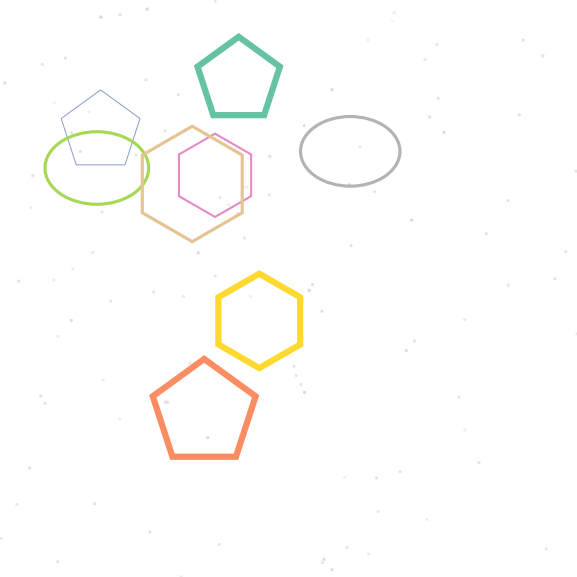[{"shape": "pentagon", "thickness": 3, "radius": 0.37, "center": [0.413, 0.86]}, {"shape": "pentagon", "thickness": 3, "radius": 0.47, "center": [0.354, 0.284]}, {"shape": "pentagon", "thickness": 0.5, "radius": 0.36, "center": [0.174, 0.772]}, {"shape": "hexagon", "thickness": 1, "radius": 0.36, "center": [0.372, 0.696]}, {"shape": "oval", "thickness": 1.5, "radius": 0.45, "center": [0.168, 0.708]}, {"shape": "hexagon", "thickness": 3, "radius": 0.41, "center": [0.449, 0.444]}, {"shape": "hexagon", "thickness": 1.5, "radius": 0.5, "center": [0.333, 0.681]}, {"shape": "oval", "thickness": 1.5, "radius": 0.43, "center": [0.606, 0.737]}]